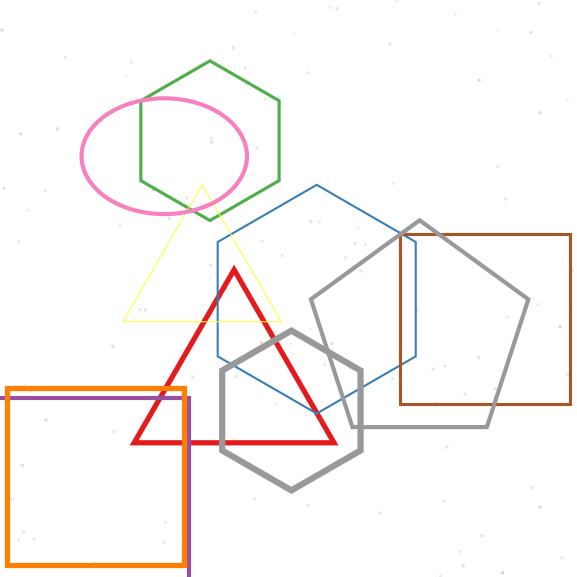[{"shape": "triangle", "thickness": 2.5, "radius": 1.0, "center": [0.405, 0.332]}, {"shape": "hexagon", "thickness": 1, "radius": 0.99, "center": [0.548, 0.481]}, {"shape": "hexagon", "thickness": 1.5, "radius": 0.69, "center": [0.364, 0.756]}, {"shape": "square", "thickness": 2, "radius": 0.92, "center": [0.143, 0.126]}, {"shape": "square", "thickness": 2.5, "radius": 0.77, "center": [0.166, 0.174]}, {"shape": "triangle", "thickness": 0.5, "radius": 0.79, "center": [0.35, 0.521]}, {"shape": "square", "thickness": 1.5, "radius": 0.74, "center": [0.839, 0.447]}, {"shape": "oval", "thickness": 2, "radius": 0.72, "center": [0.284, 0.729]}, {"shape": "pentagon", "thickness": 2, "radius": 0.99, "center": [0.727, 0.42]}, {"shape": "hexagon", "thickness": 3, "radius": 0.69, "center": [0.505, 0.288]}]